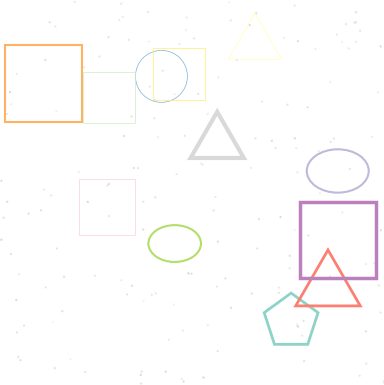[{"shape": "pentagon", "thickness": 2, "radius": 0.37, "center": [0.756, 0.165]}, {"shape": "triangle", "thickness": 0.5, "radius": 0.4, "center": [0.662, 0.885]}, {"shape": "oval", "thickness": 1.5, "radius": 0.4, "center": [0.877, 0.556]}, {"shape": "triangle", "thickness": 2, "radius": 0.48, "center": [0.852, 0.254]}, {"shape": "circle", "thickness": 0.5, "radius": 0.34, "center": [0.419, 0.802]}, {"shape": "square", "thickness": 1.5, "radius": 0.5, "center": [0.113, 0.782]}, {"shape": "oval", "thickness": 1.5, "radius": 0.34, "center": [0.454, 0.367]}, {"shape": "square", "thickness": 0.5, "radius": 0.36, "center": [0.277, 0.462]}, {"shape": "triangle", "thickness": 3, "radius": 0.4, "center": [0.564, 0.63]}, {"shape": "square", "thickness": 2.5, "radius": 0.49, "center": [0.877, 0.377]}, {"shape": "square", "thickness": 0.5, "radius": 0.34, "center": [0.283, 0.747]}, {"shape": "square", "thickness": 0.5, "radius": 0.34, "center": [0.466, 0.809]}]